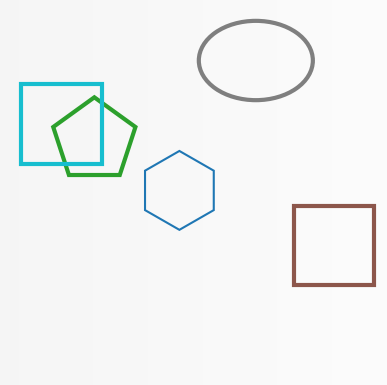[{"shape": "hexagon", "thickness": 1.5, "radius": 0.51, "center": [0.463, 0.505]}, {"shape": "pentagon", "thickness": 3, "radius": 0.56, "center": [0.243, 0.636]}, {"shape": "square", "thickness": 3, "radius": 0.51, "center": [0.861, 0.363]}, {"shape": "oval", "thickness": 3, "radius": 0.74, "center": [0.66, 0.843]}, {"shape": "square", "thickness": 3, "radius": 0.52, "center": [0.159, 0.678]}]